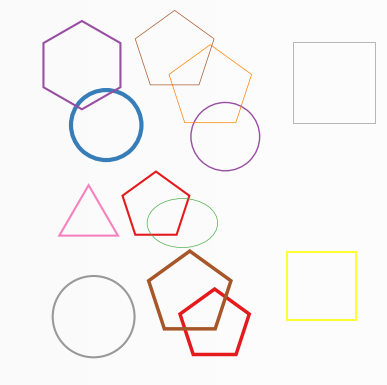[{"shape": "pentagon", "thickness": 1.5, "radius": 0.45, "center": [0.402, 0.464]}, {"shape": "pentagon", "thickness": 2.5, "radius": 0.47, "center": [0.554, 0.155]}, {"shape": "circle", "thickness": 3, "radius": 0.45, "center": [0.274, 0.675]}, {"shape": "oval", "thickness": 0.5, "radius": 0.45, "center": [0.471, 0.421]}, {"shape": "circle", "thickness": 1, "radius": 0.44, "center": [0.581, 0.645]}, {"shape": "hexagon", "thickness": 1.5, "radius": 0.57, "center": [0.211, 0.831]}, {"shape": "pentagon", "thickness": 0.5, "radius": 0.56, "center": [0.543, 0.772]}, {"shape": "square", "thickness": 1.5, "radius": 0.44, "center": [0.829, 0.257]}, {"shape": "pentagon", "thickness": 0.5, "radius": 0.53, "center": [0.451, 0.866]}, {"shape": "pentagon", "thickness": 2.5, "radius": 0.56, "center": [0.49, 0.236]}, {"shape": "triangle", "thickness": 1.5, "radius": 0.44, "center": [0.229, 0.432]}, {"shape": "circle", "thickness": 1.5, "radius": 0.53, "center": [0.242, 0.177]}, {"shape": "square", "thickness": 0.5, "radius": 0.53, "center": [0.863, 0.785]}]